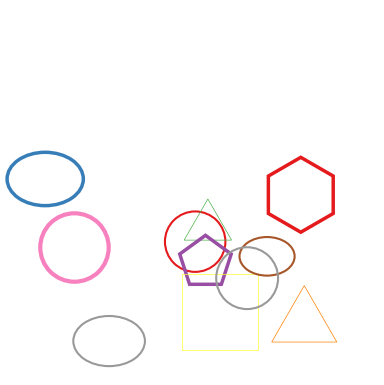[{"shape": "hexagon", "thickness": 2.5, "radius": 0.49, "center": [0.781, 0.494]}, {"shape": "circle", "thickness": 1.5, "radius": 0.39, "center": [0.507, 0.372]}, {"shape": "oval", "thickness": 2.5, "radius": 0.49, "center": [0.117, 0.535]}, {"shape": "triangle", "thickness": 0.5, "radius": 0.36, "center": [0.54, 0.412]}, {"shape": "pentagon", "thickness": 2.5, "radius": 0.35, "center": [0.534, 0.318]}, {"shape": "triangle", "thickness": 0.5, "radius": 0.49, "center": [0.79, 0.16]}, {"shape": "square", "thickness": 0.5, "radius": 0.49, "center": [0.571, 0.19]}, {"shape": "oval", "thickness": 1.5, "radius": 0.36, "center": [0.694, 0.334]}, {"shape": "circle", "thickness": 3, "radius": 0.44, "center": [0.193, 0.357]}, {"shape": "oval", "thickness": 1.5, "radius": 0.47, "center": [0.283, 0.114]}, {"shape": "circle", "thickness": 1.5, "radius": 0.4, "center": [0.642, 0.278]}]